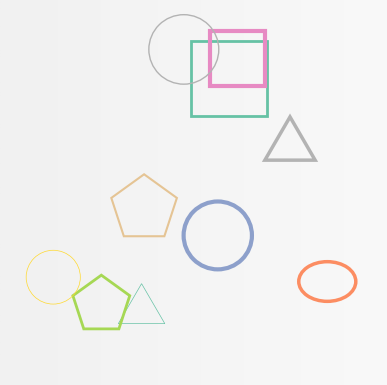[{"shape": "square", "thickness": 2, "radius": 0.49, "center": [0.591, 0.796]}, {"shape": "triangle", "thickness": 0.5, "radius": 0.35, "center": [0.365, 0.194]}, {"shape": "oval", "thickness": 2.5, "radius": 0.37, "center": [0.845, 0.269]}, {"shape": "circle", "thickness": 3, "radius": 0.44, "center": [0.562, 0.389]}, {"shape": "square", "thickness": 3, "radius": 0.36, "center": [0.613, 0.847]}, {"shape": "pentagon", "thickness": 2, "radius": 0.39, "center": [0.261, 0.208]}, {"shape": "circle", "thickness": 0.5, "radius": 0.35, "center": [0.137, 0.28]}, {"shape": "pentagon", "thickness": 1.5, "radius": 0.44, "center": [0.372, 0.458]}, {"shape": "triangle", "thickness": 2.5, "radius": 0.37, "center": [0.748, 0.621]}, {"shape": "circle", "thickness": 1, "radius": 0.45, "center": [0.474, 0.872]}]